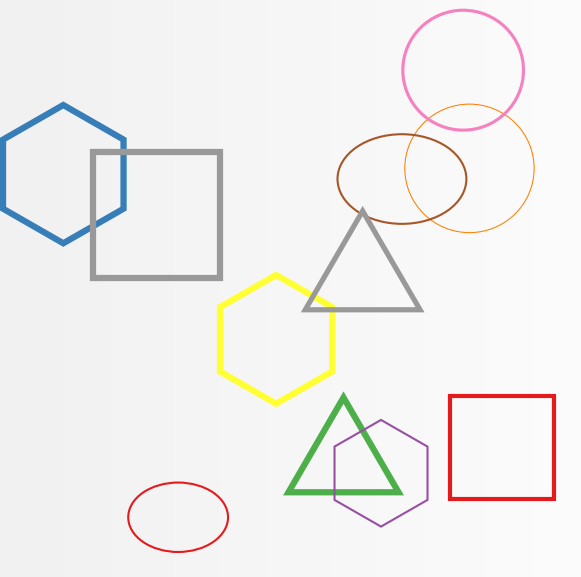[{"shape": "square", "thickness": 2, "radius": 0.45, "center": [0.864, 0.224]}, {"shape": "oval", "thickness": 1, "radius": 0.43, "center": [0.306, 0.103]}, {"shape": "hexagon", "thickness": 3, "radius": 0.6, "center": [0.109, 0.698]}, {"shape": "triangle", "thickness": 3, "radius": 0.55, "center": [0.591, 0.201]}, {"shape": "hexagon", "thickness": 1, "radius": 0.46, "center": [0.655, 0.18]}, {"shape": "circle", "thickness": 0.5, "radius": 0.56, "center": [0.808, 0.708]}, {"shape": "hexagon", "thickness": 3, "radius": 0.56, "center": [0.475, 0.412]}, {"shape": "oval", "thickness": 1, "radius": 0.55, "center": [0.692, 0.689]}, {"shape": "circle", "thickness": 1.5, "radius": 0.52, "center": [0.797, 0.878]}, {"shape": "square", "thickness": 3, "radius": 0.54, "center": [0.27, 0.627]}, {"shape": "triangle", "thickness": 2.5, "radius": 0.57, "center": [0.624, 0.52]}]